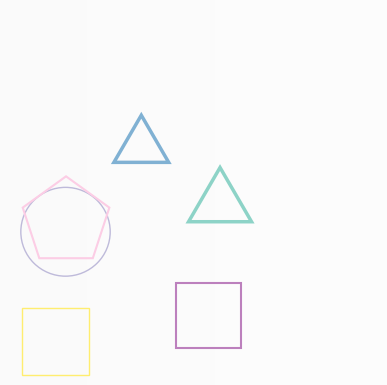[{"shape": "triangle", "thickness": 2.5, "radius": 0.47, "center": [0.568, 0.471]}, {"shape": "circle", "thickness": 1, "radius": 0.58, "center": [0.169, 0.398]}, {"shape": "triangle", "thickness": 2.5, "radius": 0.41, "center": [0.365, 0.619]}, {"shape": "pentagon", "thickness": 1.5, "radius": 0.59, "center": [0.17, 0.424]}, {"shape": "square", "thickness": 1.5, "radius": 0.42, "center": [0.538, 0.18]}, {"shape": "square", "thickness": 1, "radius": 0.43, "center": [0.144, 0.113]}]